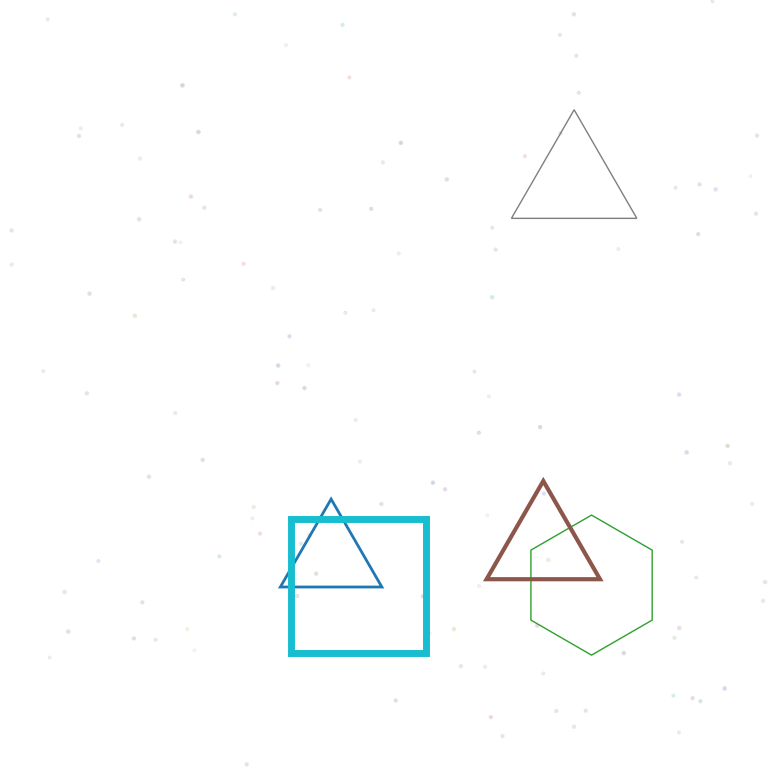[{"shape": "triangle", "thickness": 1, "radius": 0.38, "center": [0.43, 0.276]}, {"shape": "hexagon", "thickness": 0.5, "radius": 0.45, "center": [0.768, 0.24]}, {"shape": "triangle", "thickness": 1.5, "radius": 0.43, "center": [0.706, 0.29]}, {"shape": "triangle", "thickness": 0.5, "radius": 0.47, "center": [0.746, 0.763]}, {"shape": "square", "thickness": 2.5, "radius": 0.44, "center": [0.465, 0.239]}]